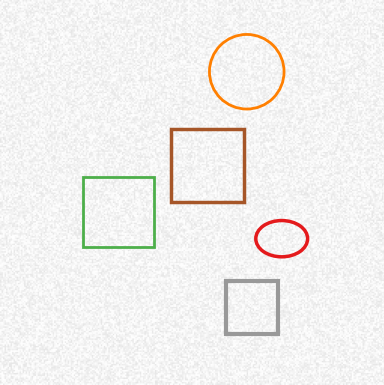[{"shape": "oval", "thickness": 2.5, "radius": 0.34, "center": [0.732, 0.38]}, {"shape": "square", "thickness": 2, "radius": 0.46, "center": [0.308, 0.45]}, {"shape": "circle", "thickness": 2, "radius": 0.48, "center": [0.641, 0.814]}, {"shape": "square", "thickness": 2.5, "radius": 0.47, "center": [0.538, 0.571]}, {"shape": "square", "thickness": 3, "radius": 0.34, "center": [0.655, 0.202]}]